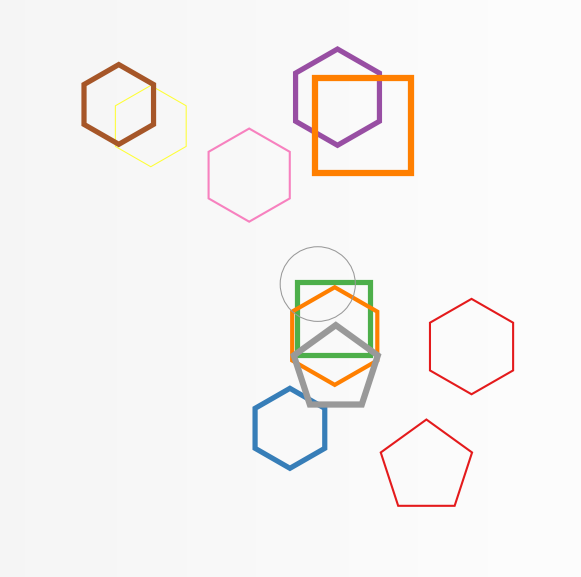[{"shape": "hexagon", "thickness": 1, "radius": 0.41, "center": [0.811, 0.399]}, {"shape": "pentagon", "thickness": 1, "radius": 0.41, "center": [0.734, 0.19]}, {"shape": "hexagon", "thickness": 2.5, "radius": 0.35, "center": [0.499, 0.257]}, {"shape": "square", "thickness": 2.5, "radius": 0.31, "center": [0.574, 0.448]}, {"shape": "hexagon", "thickness": 2.5, "radius": 0.42, "center": [0.581, 0.831]}, {"shape": "hexagon", "thickness": 2, "radius": 0.42, "center": [0.576, 0.417]}, {"shape": "square", "thickness": 3, "radius": 0.41, "center": [0.624, 0.782]}, {"shape": "hexagon", "thickness": 0.5, "radius": 0.35, "center": [0.259, 0.781]}, {"shape": "hexagon", "thickness": 2.5, "radius": 0.35, "center": [0.204, 0.818]}, {"shape": "hexagon", "thickness": 1, "radius": 0.4, "center": [0.429, 0.696]}, {"shape": "circle", "thickness": 0.5, "radius": 0.32, "center": [0.547, 0.507]}, {"shape": "pentagon", "thickness": 3, "radius": 0.38, "center": [0.578, 0.36]}]